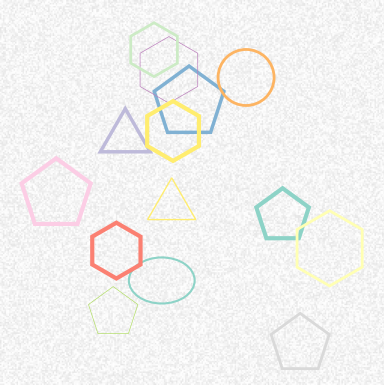[{"shape": "oval", "thickness": 1.5, "radius": 0.43, "center": [0.42, 0.271]}, {"shape": "pentagon", "thickness": 3, "radius": 0.36, "center": [0.734, 0.439]}, {"shape": "hexagon", "thickness": 2, "radius": 0.49, "center": [0.856, 0.355]}, {"shape": "triangle", "thickness": 2.5, "radius": 0.37, "center": [0.325, 0.643]}, {"shape": "hexagon", "thickness": 3, "radius": 0.36, "center": [0.302, 0.349]}, {"shape": "pentagon", "thickness": 2.5, "radius": 0.48, "center": [0.491, 0.733]}, {"shape": "circle", "thickness": 2, "radius": 0.36, "center": [0.639, 0.799]}, {"shape": "pentagon", "thickness": 0.5, "radius": 0.34, "center": [0.294, 0.188]}, {"shape": "pentagon", "thickness": 3, "radius": 0.47, "center": [0.146, 0.495]}, {"shape": "pentagon", "thickness": 2, "radius": 0.4, "center": [0.78, 0.107]}, {"shape": "hexagon", "thickness": 0.5, "radius": 0.43, "center": [0.439, 0.819]}, {"shape": "hexagon", "thickness": 2, "radius": 0.35, "center": [0.4, 0.871]}, {"shape": "triangle", "thickness": 1, "radius": 0.36, "center": [0.446, 0.466]}, {"shape": "hexagon", "thickness": 3, "radius": 0.39, "center": [0.45, 0.66]}]